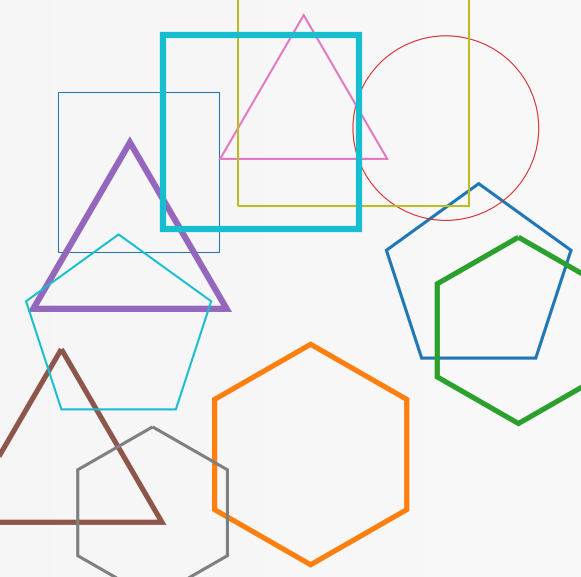[{"shape": "square", "thickness": 0.5, "radius": 0.69, "center": [0.238, 0.701]}, {"shape": "pentagon", "thickness": 1.5, "radius": 0.83, "center": [0.824, 0.514]}, {"shape": "hexagon", "thickness": 2.5, "radius": 0.95, "center": [0.534, 0.212]}, {"shape": "hexagon", "thickness": 2.5, "radius": 0.81, "center": [0.892, 0.427]}, {"shape": "circle", "thickness": 0.5, "radius": 0.8, "center": [0.767, 0.777]}, {"shape": "triangle", "thickness": 3, "radius": 0.96, "center": [0.224, 0.56]}, {"shape": "triangle", "thickness": 2.5, "radius": 1.0, "center": [0.106, 0.195]}, {"shape": "triangle", "thickness": 1, "radius": 0.83, "center": [0.522, 0.807]}, {"shape": "hexagon", "thickness": 1.5, "radius": 0.74, "center": [0.263, 0.111]}, {"shape": "square", "thickness": 1, "radius": 0.99, "center": [0.608, 0.841]}, {"shape": "pentagon", "thickness": 1, "radius": 0.84, "center": [0.204, 0.426]}, {"shape": "square", "thickness": 3, "radius": 0.84, "center": [0.449, 0.771]}]